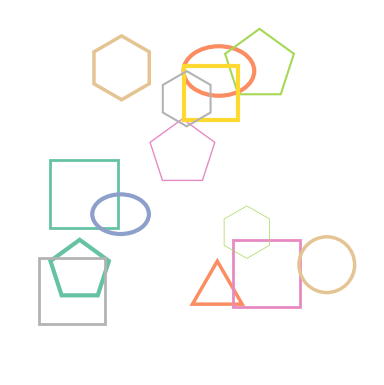[{"shape": "square", "thickness": 2, "radius": 0.44, "center": [0.218, 0.495]}, {"shape": "pentagon", "thickness": 3, "radius": 0.4, "center": [0.207, 0.297]}, {"shape": "oval", "thickness": 3, "radius": 0.46, "center": [0.569, 0.816]}, {"shape": "triangle", "thickness": 2.5, "radius": 0.37, "center": [0.564, 0.247]}, {"shape": "oval", "thickness": 3, "radius": 0.37, "center": [0.313, 0.444]}, {"shape": "pentagon", "thickness": 1, "radius": 0.44, "center": [0.474, 0.603]}, {"shape": "square", "thickness": 2, "radius": 0.44, "center": [0.692, 0.29]}, {"shape": "pentagon", "thickness": 1.5, "radius": 0.47, "center": [0.674, 0.831]}, {"shape": "hexagon", "thickness": 0.5, "radius": 0.34, "center": [0.641, 0.397]}, {"shape": "square", "thickness": 3, "radius": 0.35, "center": [0.548, 0.759]}, {"shape": "circle", "thickness": 2.5, "radius": 0.36, "center": [0.849, 0.313]}, {"shape": "hexagon", "thickness": 2.5, "radius": 0.41, "center": [0.316, 0.824]}, {"shape": "square", "thickness": 2, "radius": 0.43, "center": [0.186, 0.245]}, {"shape": "hexagon", "thickness": 1.5, "radius": 0.36, "center": [0.485, 0.744]}]